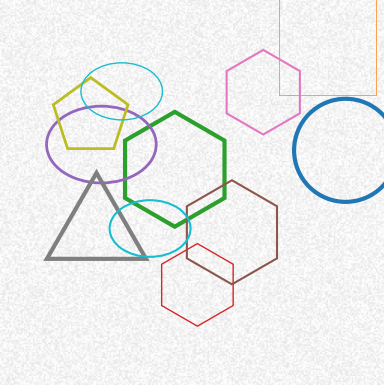[{"shape": "circle", "thickness": 3, "radius": 0.67, "center": [0.898, 0.61]}, {"shape": "square", "thickness": 0.5, "radius": 0.63, "center": [0.851, 0.879]}, {"shape": "hexagon", "thickness": 3, "radius": 0.75, "center": [0.454, 0.56]}, {"shape": "hexagon", "thickness": 1, "radius": 0.54, "center": [0.513, 0.26]}, {"shape": "oval", "thickness": 2, "radius": 0.71, "center": [0.263, 0.625]}, {"shape": "hexagon", "thickness": 1.5, "radius": 0.68, "center": [0.602, 0.397]}, {"shape": "hexagon", "thickness": 1.5, "radius": 0.55, "center": [0.684, 0.76]}, {"shape": "triangle", "thickness": 3, "radius": 0.74, "center": [0.251, 0.402]}, {"shape": "pentagon", "thickness": 2, "radius": 0.51, "center": [0.236, 0.696]}, {"shape": "oval", "thickness": 1, "radius": 0.53, "center": [0.316, 0.763]}, {"shape": "oval", "thickness": 1.5, "radius": 0.53, "center": [0.39, 0.406]}]